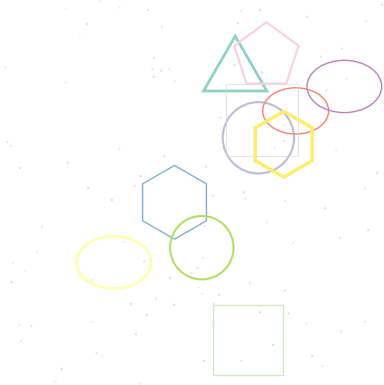[{"shape": "triangle", "thickness": 2, "radius": 0.47, "center": [0.611, 0.811]}, {"shape": "oval", "thickness": 2, "radius": 0.48, "center": [0.296, 0.318]}, {"shape": "circle", "thickness": 1.5, "radius": 0.46, "center": [0.671, 0.642]}, {"shape": "oval", "thickness": 1, "radius": 0.43, "center": [0.768, 0.712]}, {"shape": "hexagon", "thickness": 1, "radius": 0.48, "center": [0.453, 0.475]}, {"shape": "circle", "thickness": 1.5, "radius": 0.41, "center": [0.524, 0.357]}, {"shape": "pentagon", "thickness": 1.5, "radius": 0.44, "center": [0.692, 0.854]}, {"shape": "square", "thickness": 0.5, "radius": 0.47, "center": [0.68, 0.689]}, {"shape": "oval", "thickness": 1, "radius": 0.48, "center": [0.894, 0.775]}, {"shape": "square", "thickness": 1, "radius": 0.45, "center": [0.645, 0.116]}, {"shape": "hexagon", "thickness": 2.5, "radius": 0.43, "center": [0.737, 0.625]}]